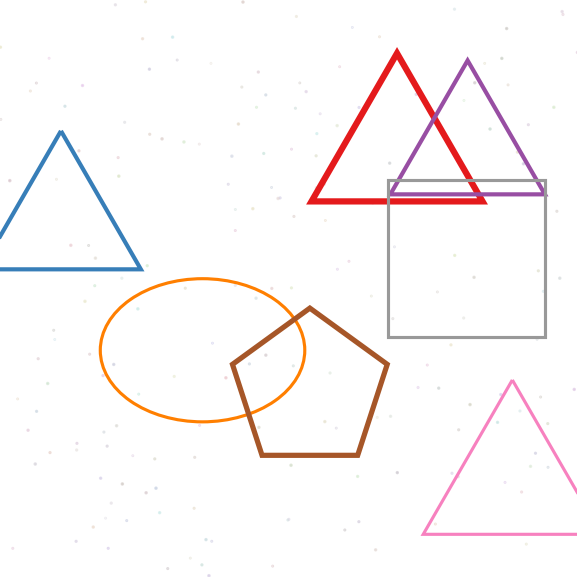[{"shape": "triangle", "thickness": 3, "radius": 0.85, "center": [0.688, 0.736]}, {"shape": "triangle", "thickness": 2, "radius": 0.8, "center": [0.106, 0.613]}, {"shape": "triangle", "thickness": 2, "radius": 0.77, "center": [0.81, 0.74]}, {"shape": "oval", "thickness": 1.5, "radius": 0.89, "center": [0.351, 0.393]}, {"shape": "pentagon", "thickness": 2.5, "radius": 0.7, "center": [0.537, 0.325]}, {"shape": "triangle", "thickness": 1.5, "radius": 0.89, "center": [0.887, 0.163]}, {"shape": "square", "thickness": 1.5, "radius": 0.68, "center": [0.808, 0.551]}]